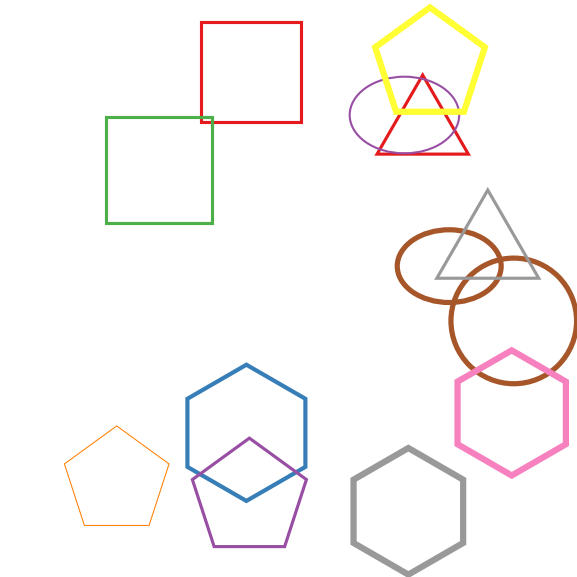[{"shape": "square", "thickness": 1.5, "radius": 0.43, "center": [0.435, 0.874]}, {"shape": "triangle", "thickness": 1.5, "radius": 0.46, "center": [0.732, 0.778]}, {"shape": "hexagon", "thickness": 2, "radius": 0.59, "center": [0.427, 0.25]}, {"shape": "square", "thickness": 1.5, "radius": 0.46, "center": [0.275, 0.704]}, {"shape": "oval", "thickness": 1, "radius": 0.47, "center": [0.7, 0.8]}, {"shape": "pentagon", "thickness": 1.5, "radius": 0.52, "center": [0.432, 0.137]}, {"shape": "pentagon", "thickness": 0.5, "radius": 0.48, "center": [0.202, 0.166]}, {"shape": "pentagon", "thickness": 3, "radius": 0.5, "center": [0.745, 0.886]}, {"shape": "circle", "thickness": 2.5, "radius": 0.54, "center": [0.89, 0.443]}, {"shape": "oval", "thickness": 2.5, "radius": 0.45, "center": [0.778, 0.538]}, {"shape": "hexagon", "thickness": 3, "radius": 0.54, "center": [0.886, 0.284]}, {"shape": "hexagon", "thickness": 3, "radius": 0.55, "center": [0.707, 0.114]}, {"shape": "triangle", "thickness": 1.5, "radius": 0.51, "center": [0.845, 0.568]}]